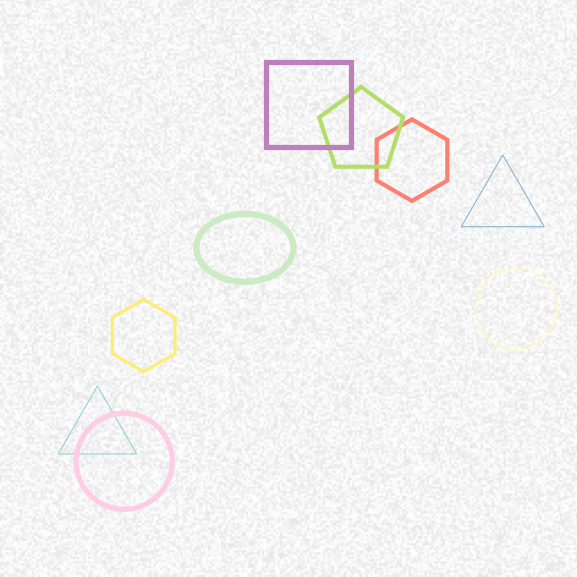[{"shape": "triangle", "thickness": 0.5, "radius": 0.39, "center": [0.169, 0.252]}, {"shape": "circle", "thickness": 0.5, "radius": 0.35, "center": [0.893, 0.465]}, {"shape": "hexagon", "thickness": 2, "radius": 0.35, "center": [0.713, 0.722]}, {"shape": "triangle", "thickness": 0.5, "radius": 0.41, "center": [0.871, 0.648]}, {"shape": "pentagon", "thickness": 2, "radius": 0.38, "center": [0.625, 0.772]}, {"shape": "circle", "thickness": 2.5, "radius": 0.42, "center": [0.215, 0.2]}, {"shape": "square", "thickness": 2.5, "radius": 0.37, "center": [0.535, 0.818]}, {"shape": "oval", "thickness": 3, "radius": 0.42, "center": [0.424, 0.57]}, {"shape": "hexagon", "thickness": 1.5, "radius": 0.31, "center": [0.249, 0.418]}]